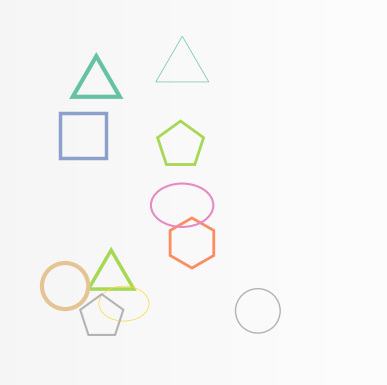[{"shape": "triangle", "thickness": 3, "radius": 0.35, "center": [0.249, 0.784]}, {"shape": "triangle", "thickness": 0.5, "radius": 0.4, "center": [0.47, 0.827]}, {"shape": "hexagon", "thickness": 2, "radius": 0.33, "center": [0.495, 0.369]}, {"shape": "square", "thickness": 2.5, "radius": 0.3, "center": [0.215, 0.648]}, {"shape": "oval", "thickness": 1.5, "radius": 0.4, "center": [0.47, 0.467]}, {"shape": "triangle", "thickness": 2.5, "radius": 0.34, "center": [0.287, 0.283]}, {"shape": "pentagon", "thickness": 2, "radius": 0.31, "center": [0.466, 0.623]}, {"shape": "oval", "thickness": 0.5, "radius": 0.32, "center": [0.32, 0.211]}, {"shape": "circle", "thickness": 3, "radius": 0.3, "center": [0.168, 0.257]}, {"shape": "pentagon", "thickness": 1.5, "radius": 0.29, "center": [0.263, 0.177]}, {"shape": "circle", "thickness": 1, "radius": 0.29, "center": [0.665, 0.193]}]